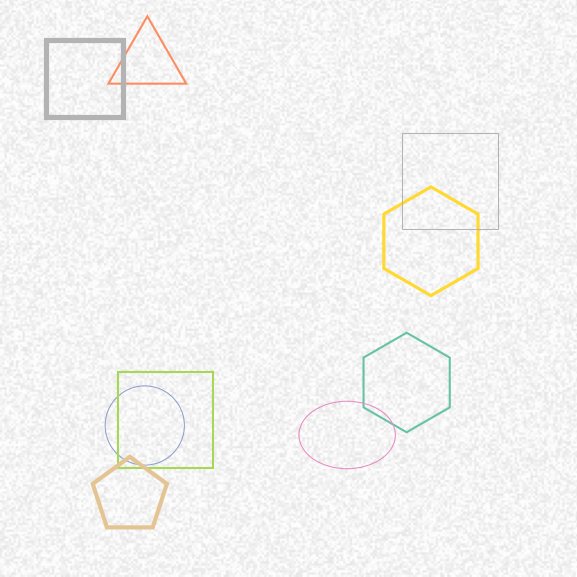[{"shape": "hexagon", "thickness": 1, "radius": 0.43, "center": [0.704, 0.337]}, {"shape": "triangle", "thickness": 1, "radius": 0.39, "center": [0.255, 0.893]}, {"shape": "circle", "thickness": 0.5, "radius": 0.34, "center": [0.251, 0.262]}, {"shape": "oval", "thickness": 0.5, "radius": 0.42, "center": [0.601, 0.246]}, {"shape": "square", "thickness": 1, "radius": 0.41, "center": [0.287, 0.272]}, {"shape": "hexagon", "thickness": 1.5, "radius": 0.47, "center": [0.746, 0.581]}, {"shape": "pentagon", "thickness": 2, "radius": 0.34, "center": [0.225, 0.141]}, {"shape": "square", "thickness": 0.5, "radius": 0.42, "center": [0.78, 0.686]}, {"shape": "square", "thickness": 2.5, "radius": 0.33, "center": [0.146, 0.864]}]